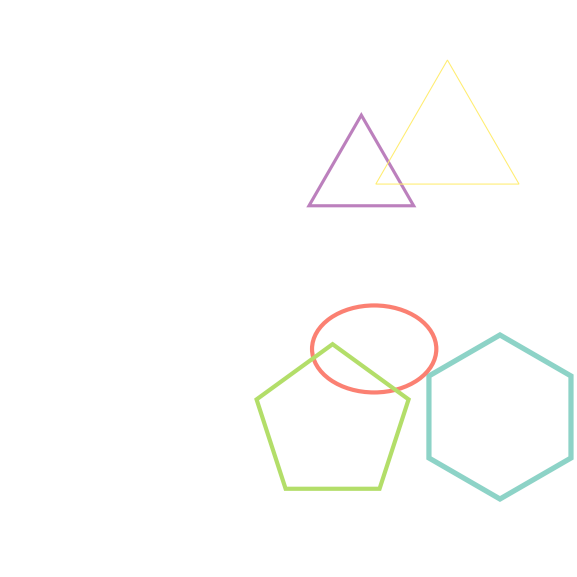[{"shape": "hexagon", "thickness": 2.5, "radius": 0.71, "center": [0.866, 0.277]}, {"shape": "oval", "thickness": 2, "radius": 0.54, "center": [0.648, 0.395]}, {"shape": "pentagon", "thickness": 2, "radius": 0.69, "center": [0.576, 0.265]}, {"shape": "triangle", "thickness": 1.5, "radius": 0.52, "center": [0.626, 0.695]}, {"shape": "triangle", "thickness": 0.5, "radius": 0.72, "center": [0.775, 0.752]}]